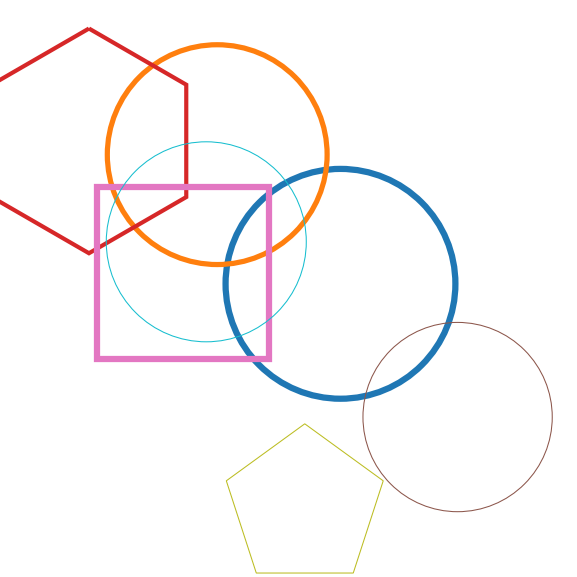[{"shape": "circle", "thickness": 3, "radius": 0.99, "center": [0.59, 0.508]}, {"shape": "circle", "thickness": 2.5, "radius": 0.95, "center": [0.376, 0.731]}, {"shape": "hexagon", "thickness": 2, "radius": 0.97, "center": [0.154, 0.755]}, {"shape": "circle", "thickness": 0.5, "radius": 0.82, "center": [0.792, 0.277]}, {"shape": "square", "thickness": 3, "radius": 0.75, "center": [0.317, 0.526]}, {"shape": "pentagon", "thickness": 0.5, "radius": 0.71, "center": [0.528, 0.122]}, {"shape": "circle", "thickness": 0.5, "radius": 0.87, "center": [0.357, 0.58]}]